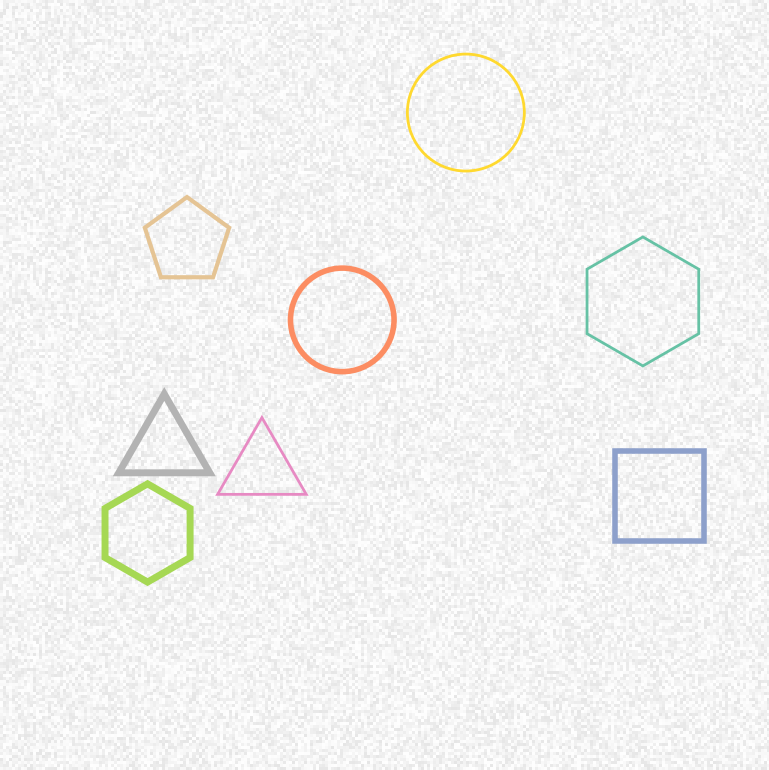[{"shape": "hexagon", "thickness": 1, "radius": 0.42, "center": [0.835, 0.609]}, {"shape": "circle", "thickness": 2, "radius": 0.34, "center": [0.445, 0.585]}, {"shape": "square", "thickness": 2, "radius": 0.29, "center": [0.856, 0.356]}, {"shape": "triangle", "thickness": 1, "radius": 0.33, "center": [0.34, 0.391]}, {"shape": "hexagon", "thickness": 2.5, "radius": 0.32, "center": [0.192, 0.308]}, {"shape": "circle", "thickness": 1, "radius": 0.38, "center": [0.605, 0.854]}, {"shape": "pentagon", "thickness": 1.5, "radius": 0.29, "center": [0.243, 0.686]}, {"shape": "triangle", "thickness": 2.5, "radius": 0.34, "center": [0.213, 0.42]}]